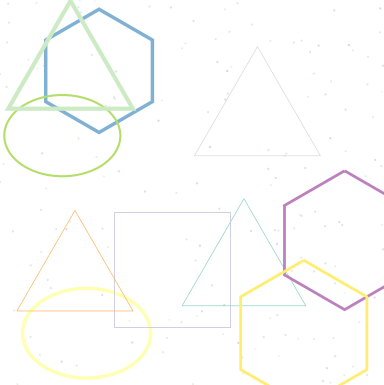[{"shape": "triangle", "thickness": 0.5, "radius": 0.93, "center": [0.634, 0.298]}, {"shape": "oval", "thickness": 2.5, "radius": 0.83, "center": [0.225, 0.134]}, {"shape": "square", "thickness": 0.5, "radius": 0.75, "center": [0.447, 0.301]}, {"shape": "hexagon", "thickness": 2.5, "radius": 0.8, "center": [0.257, 0.816]}, {"shape": "triangle", "thickness": 0.5, "radius": 0.87, "center": [0.195, 0.279]}, {"shape": "oval", "thickness": 1.5, "radius": 0.75, "center": [0.162, 0.648]}, {"shape": "triangle", "thickness": 0.5, "radius": 0.94, "center": [0.669, 0.69]}, {"shape": "hexagon", "thickness": 2, "radius": 0.9, "center": [0.895, 0.376]}, {"shape": "triangle", "thickness": 3, "radius": 0.93, "center": [0.183, 0.811]}, {"shape": "hexagon", "thickness": 2, "radius": 0.95, "center": [0.789, 0.135]}]